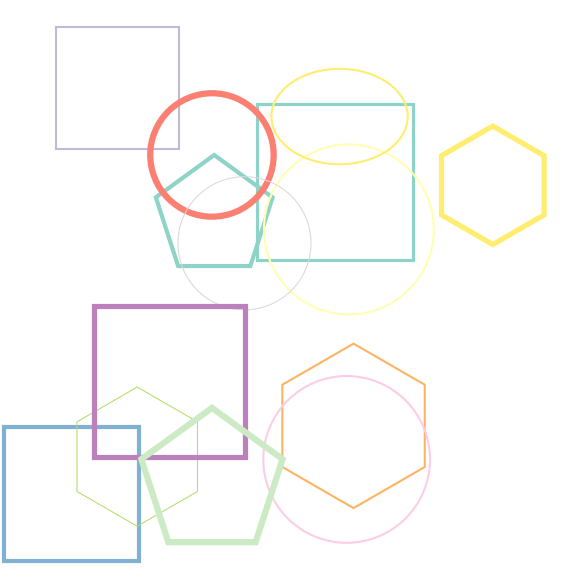[{"shape": "square", "thickness": 1.5, "radius": 0.68, "center": [0.58, 0.684]}, {"shape": "pentagon", "thickness": 2, "radius": 0.53, "center": [0.371, 0.624]}, {"shape": "circle", "thickness": 1, "radius": 0.74, "center": [0.604, 0.602]}, {"shape": "square", "thickness": 1, "radius": 0.53, "center": [0.204, 0.846]}, {"shape": "circle", "thickness": 3, "radius": 0.53, "center": [0.367, 0.731]}, {"shape": "square", "thickness": 2, "radius": 0.58, "center": [0.124, 0.144]}, {"shape": "hexagon", "thickness": 1, "radius": 0.71, "center": [0.612, 0.262]}, {"shape": "hexagon", "thickness": 0.5, "radius": 0.6, "center": [0.238, 0.208]}, {"shape": "circle", "thickness": 1, "radius": 0.72, "center": [0.6, 0.204]}, {"shape": "circle", "thickness": 0.5, "radius": 0.58, "center": [0.423, 0.578]}, {"shape": "square", "thickness": 2.5, "radius": 0.65, "center": [0.293, 0.338]}, {"shape": "pentagon", "thickness": 3, "radius": 0.64, "center": [0.367, 0.164]}, {"shape": "hexagon", "thickness": 2.5, "radius": 0.51, "center": [0.853, 0.678]}, {"shape": "oval", "thickness": 1, "radius": 0.59, "center": [0.588, 0.797]}]